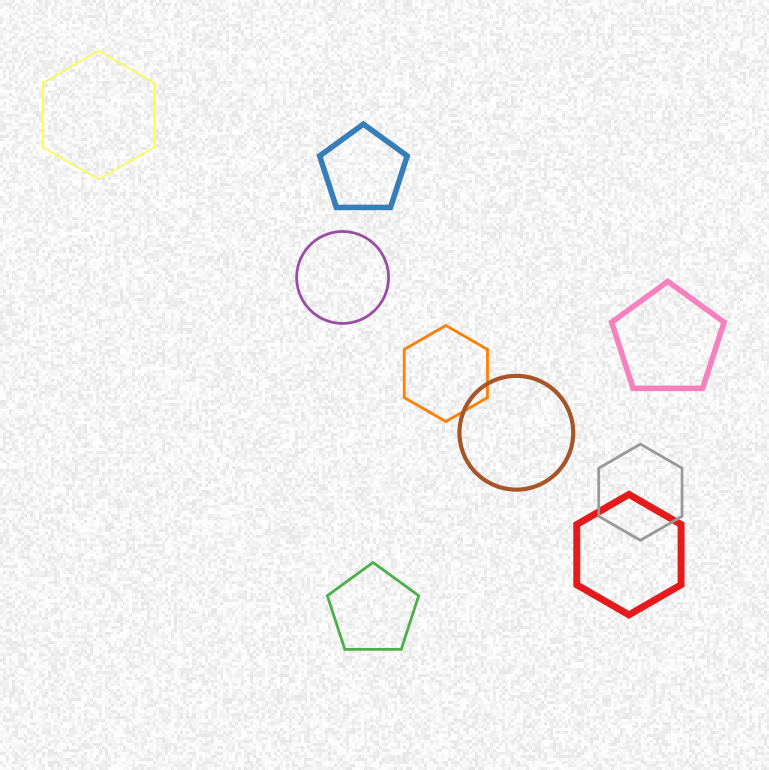[{"shape": "hexagon", "thickness": 2.5, "radius": 0.39, "center": [0.817, 0.28]}, {"shape": "pentagon", "thickness": 2, "radius": 0.3, "center": [0.472, 0.779]}, {"shape": "pentagon", "thickness": 1, "radius": 0.31, "center": [0.484, 0.207]}, {"shape": "circle", "thickness": 1, "radius": 0.3, "center": [0.445, 0.64]}, {"shape": "hexagon", "thickness": 1, "radius": 0.31, "center": [0.579, 0.515]}, {"shape": "hexagon", "thickness": 0.5, "radius": 0.42, "center": [0.128, 0.851]}, {"shape": "circle", "thickness": 1.5, "radius": 0.37, "center": [0.671, 0.438]}, {"shape": "pentagon", "thickness": 2, "radius": 0.38, "center": [0.867, 0.558]}, {"shape": "hexagon", "thickness": 1, "radius": 0.31, "center": [0.832, 0.361]}]